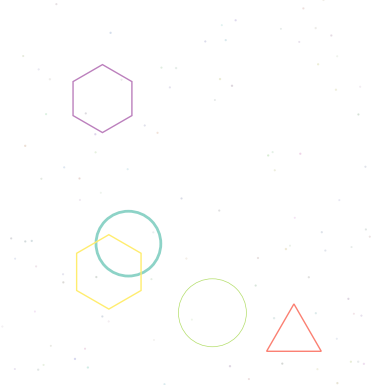[{"shape": "circle", "thickness": 2, "radius": 0.42, "center": [0.334, 0.367]}, {"shape": "triangle", "thickness": 1, "radius": 0.41, "center": [0.763, 0.129]}, {"shape": "circle", "thickness": 0.5, "radius": 0.44, "center": [0.552, 0.188]}, {"shape": "hexagon", "thickness": 1, "radius": 0.44, "center": [0.266, 0.744]}, {"shape": "hexagon", "thickness": 1, "radius": 0.48, "center": [0.283, 0.294]}]